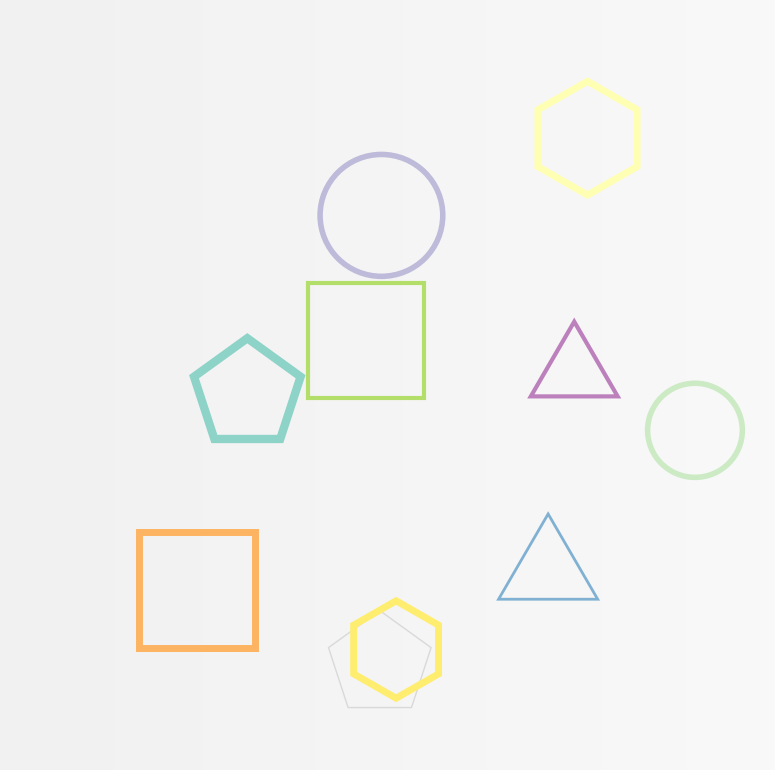[{"shape": "pentagon", "thickness": 3, "radius": 0.36, "center": [0.319, 0.488]}, {"shape": "hexagon", "thickness": 2.5, "radius": 0.37, "center": [0.758, 0.821]}, {"shape": "circle", "thickness": 2, "radius": 0.4, "center": [0.492, 0.72]}, {"shape": "triangle", "thickness": 1, "radius": 0.37, "center": [0.707, 0.259]}, {"shape": "square", "thickness": 2.5, "radius": 0.38, "center": [0.254, 0.234]}, {"shape": "square", "thickness": 1.5, "radius": 0.37, "center": [0.472, 0.557]}, {"shape": "pentagon", "thickness": 0.5, "radius": 0.35, "center": [0.49, 0.137]}, {"shape": "triangle", "thickness": 1.5, "radius": 0.32, "center": [0.741, 0.518]}, {"shape": "circle", "thickness": 2, "radius": 0.31, "center": [0.897, 0.441]}, {"shape": "hexagon", "thickness": 2.5, "radius": 0.32, "center": [0.511, 0.156]}]